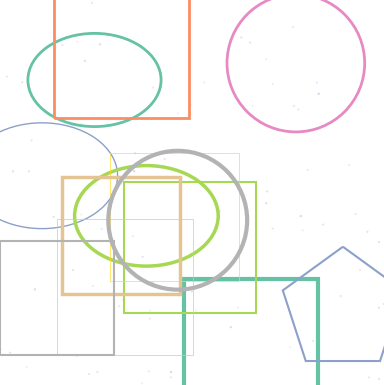[{"shape": "square", "thickness": 3, "radius": 0.87, "center": [0.652, 0.101]}, {"shape": "oval", "thickness": 2, "radius": 0.86, "center": [0.245, 0.792]}, {"shape": "square", "thickness": 2, "radius": 0.88, "center": [0.315, 0.87]}, {"shape": "oval", "thickness": 1, "radius": 0.98, "center": [0.109, 0.544]}, {"shape": "pentagon", "thickness": 1.5, "radius": 0.82, "center": [0.891, 0.195]}, {"shape": "circle", "thickness": 2, "radius": 0.89, "center": [0.768, 0.836]}, {"shape": "oval", "thickness": 2.5, "radius": 0.93, "center": [0.38, 0.439]}, {"shape": "square", "thickness": 1.5, "radius": 0.85, "center": [0.494, 0.358]}, {"shape": "square", "thickness": 0.5, "radius": 0.83, "center": [0.453, 0.436]}, {"shape": "square", "thickness": 0.5, "radius": 0.88, "center": [0.325, 0.254]}, {"shape": "square", "thickness": 2.5, "radius": 0.76, "center": [0.314, 0.389]}, {"shape": "circle", "thickness": 3, "radius": 0.9, "center": [0.462, 0.428]}, {"shape": "square", "thickness": 1.5, "radius": 0.74, "center": [0.147, 0.226]}]